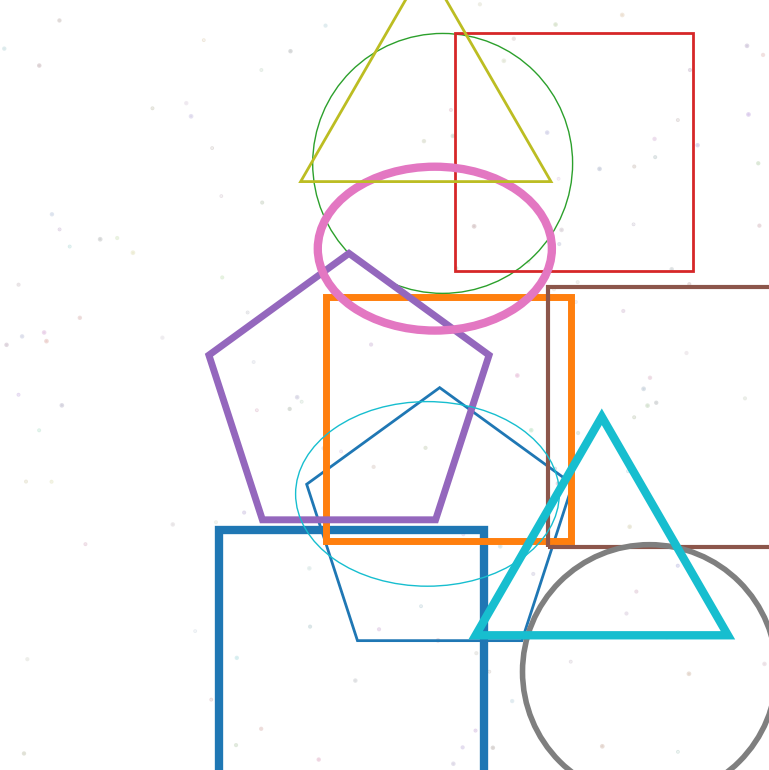[{"shape": "square", "thickness": 3, "radius": 0.86, "center": [0.457, 0.139]}, {"shape": "pentagon", "thickness": 1, "radius": 0.91, "center": [0.571, 0.315]}, {"shape": "square", "thickness": 2.5, "radius": 0.79, "center": [0.583, 0.456]}, {"shape": "circle", "thickness": 0.5, "radius": 0.84, "center": [0.575, 0.788]}, {"shape": "square", "thickness": 1, "radius": 0.77, "center": [0.746, 0.803]}, {"shape": "pentagon", "thickness": 2.5, "radius": 0.96, "center": [0.453, 0.48]}, {"shape": "square", "thickness": 1.5, "radius": 0.84, "center": [0.88, 0.458]}, {"shape": "oval", "thickness": 3, "radius": 0.76, "center": [0.565, 0.677]}, {"shape": "circle", "thickness": 2, "radius": 0.82, "center": [0.844, 0.128]}, {"shape": "triangle", "thickness": 1, "radius": 0.94, "center": [0.553, 0.858]}, {"shape": "triangle", "thickness": 3, "radius": 0.95, "center": [0.782, 0.27]}, {"shape": "oval", "thickness": 0.5, "radius": 0.86, "center": [0.555, 0.359]}]